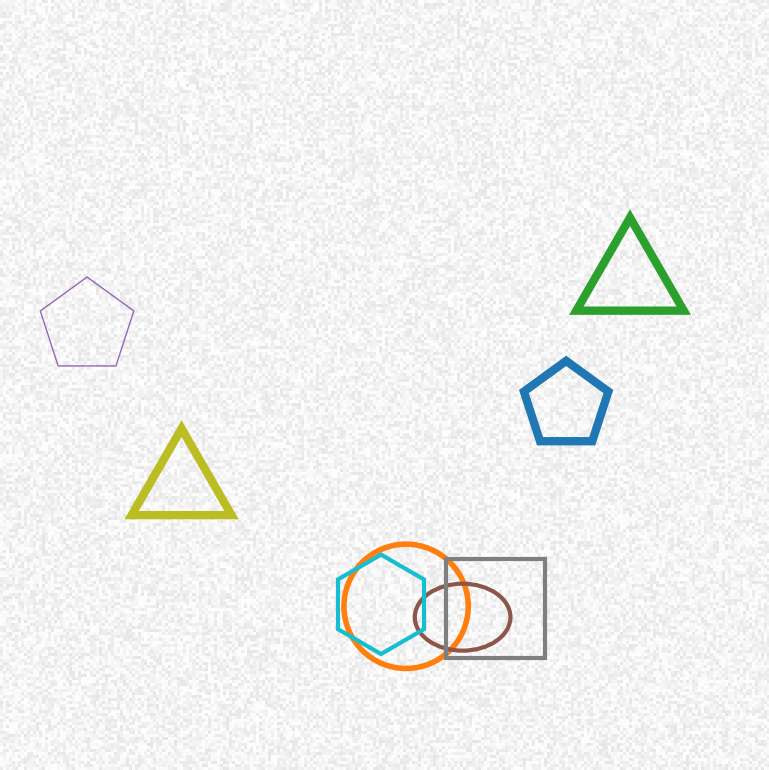[{"shape": "pentagon", "thickness": 3, "radius": 0.29, "center": [0.735, 0.474]}, {"shape": "circle", "thickness": 2, "radius": 0.4, "center": [0.527, 0.213]}, {"shape": "triangle", "thickness": 3, "radius": 0.4, "center": [0.818, 0.637]}, {"shape": "pentagon", "thickness": 0.5, "radius": 0.32, "center": [0.113, 0.576]}, {"shape": "oval", "thickness": 1.5, "radius": 0.31, "center": [0.601, 0.198]}, {"shape": "square", "thickness": 1.5, "radius": 0.32, "center": [0.643, 0.209]}, {"shape": "triangle", "thickness": 3, "radius": 0.37, "center": [0.236, 0.368]}, {"shape": "hexagon", "thickness": 1.5, "radius": 0.32, "center": [0.495, 0.215]}]